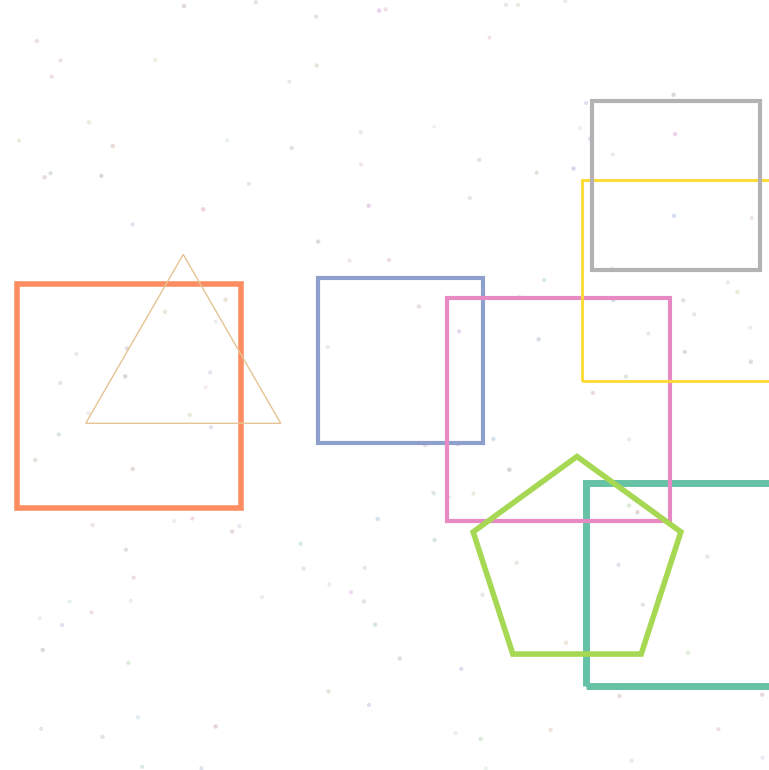[{"shape": "square", "thickness": 2.5, "radius": 0.66, "center": [0.894, 0.241]}, {"shape": "square", "thickness": 2, "radius": 0.73, "center": [0.167, 0.486]}, {"shape": "square", "thickness": 1.5, "radius": 0.53, "center": [0.52, 0.531]}, {"shape": "square", "thickness": 1.5, "radius": 0.72, "center": [0.725, 0.468]}, {"shape": "pentagon", "thickness": 2, "radius": 0.71, "center": [0.749, 0.265]}, {"shape": "square", "thickness": 1, "radius": 0.65, "center": [0.886, 0.636]}, {"shape": "triangle", "thickness": 0.5, "radius": 0.73, "center": [0.238, 0.523]}, {"shape": "square", "thickness": 1.5, "radius": 0.55, "center": [0.878, 0.759]}]